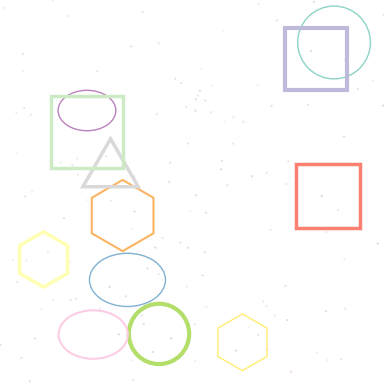[{"shape": "circle", "thickness": 1, "radius": 0.47, "center": [0.868, 0.89]}, {"shape": "hexagon", "thickness": 2.5, "radius": 0.36, "center": [0.113, 0.326]}, {"shape": "square", "thickness": 3, "radius": 0.4, "center": [0.821, 0.847]}, {"shape": "square", "thickness": 2.5, "radius": 0.42, "center": [0.851, 0.49]}, {"shape": "oval", "thickness": 1, "radius": 0.49, "center": [0.331, 0.273]}, {"shape": "hexagon", "thickness": 1.5, "radius": 0.46, "center": [0.319, 0.44]}, {"shape": "circle", "thickness": 3, "radius": 0.39, "center": [0.413, 0.133]}, {"shape": "oval", "thickness": 1.5, "radius": 0.45, "center": [0.242, 0.131]}, {"shape": "triangle", "thickness": 2.5, "radius": 0.42, "center": [0.287, 0.556]}, {"shape": "oval", "thickness": 1, "radius": 0.37, "center": [0.226, 0.713]}, {"shape": "square", "thickness": 2.5, "radius": 0.47, "center": [0.225, 0.656]}, {"shape": "hexagon", "thickness": 1, "radius": 0.37, "center": [0.63, 0.111]}]